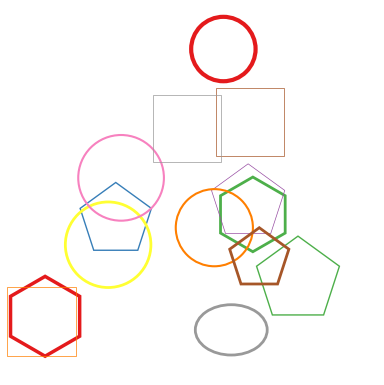[{"shape": "circle", "thickness": 3, "radius": 0.42, "center": [0.58, 0.873]}, {"shape": "hexagon", "thickness": 2.5, "radius": 0.52, "center": [0.117, 0.178]}, {"shape": "pentagon", "thickness": 1, "radius": 0.49, "center": [0.301, 0.429]}, {"shape": "pentagon", "thickness": 1, "radius": 0.57, "center": [0.774, 0.274]}, {"shape": "hexagon", "thickness": 2, "radius": 0.48, "center": [0.657, 0.443]}, {"shape": "pentagon", "thickness": 0.5, "radius": 0.5, "center": [0.644, 0.474]}, {"shape": "circle", "thickness": 1.5, "radius": 0.5, "center": [0.557, 0.409]}, {"shape": "square", "thickness": 0.5, "radius": 0.45, "center": [0.107, 0.166]}, {"shape": "circle", "thickness": 2, "radius": 0.56, "center": [0.281, 0.364]}, {"shape": "pentagon", "thickness": 2, "radius": 0.4, "center": [0.673, 0.328]}, {"shape": "square", "thickness": 0.5, "radius": 0.44, "center": [0.649, 0.684]}, {"shape": "circle", "thickness": 1.5, "radius": 0.56, "center": [0.314, 0.538]}, {"shape": "oval", "thickness": 2, "radius": 0.47, "center": [0.601, 0.143]}, {"shape": "square", "thickness": 0.5, "radius": 0.44, "center": [0.486, 0.666]}]